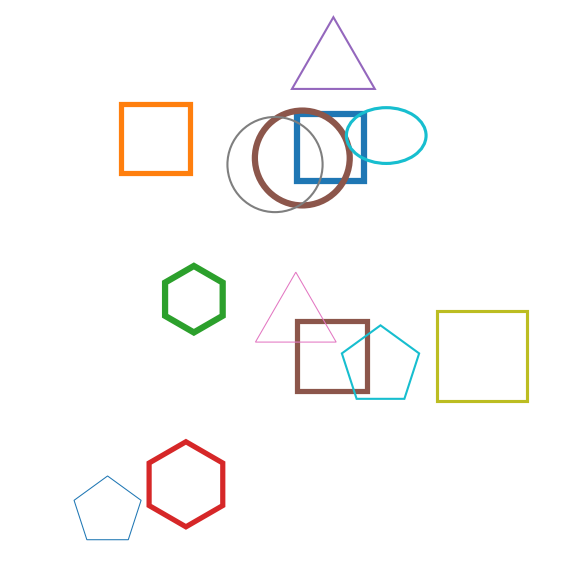[{"shape": "pentagon", "thickness": 0.5, "radius": 0.31, "center": [0.186, 0.114]}, {"shape": "square", "thickness": 3, "radius": 0.29, "center": [0.573, 0.744]}, {"shape": "square", "thickness": 2.5, "radius": 0.3, "center": [0.27, 0.76]}, {"shape": "hexagon", "thickness": 3, "radius": 0.29, "center": [0.336, 0.481]}, {"shape": "hexagon", "thickness": 2.5, "radius": 0.37, "center": [0.322, 0.161]}, {"shape": "triangle", "thickness": 1, "radius": 0.41, "center": [0.577, 0.887]}, {"shape": "circle", "thickness": 3, "radius": 0.41, "center": [0.523, 0.726]}, {"shape": "square", "thickness": 2.5, "radius": 0.3, "center": [0.574, 0.383]}, {"shape": "triangle", "thickness": 0.5, "radius": 0.4, "center": [0.512, 0.447]}, {"shape": "circle", "thickness": 1, "radius": 0.41, "center": [0.476, 0.714]}, {"shape": "square", "thickness": 1.5, "radius": 0.39, "center": [0.835, 0.383]}, {"shape": "pentagon", "thickness": 1, "radius": 0.35, "center": [0.659, 0.365]}, {"shape": "oval", "thickness": 1.5, "radius": 0.34, "center": [0.669, 0.764]}]